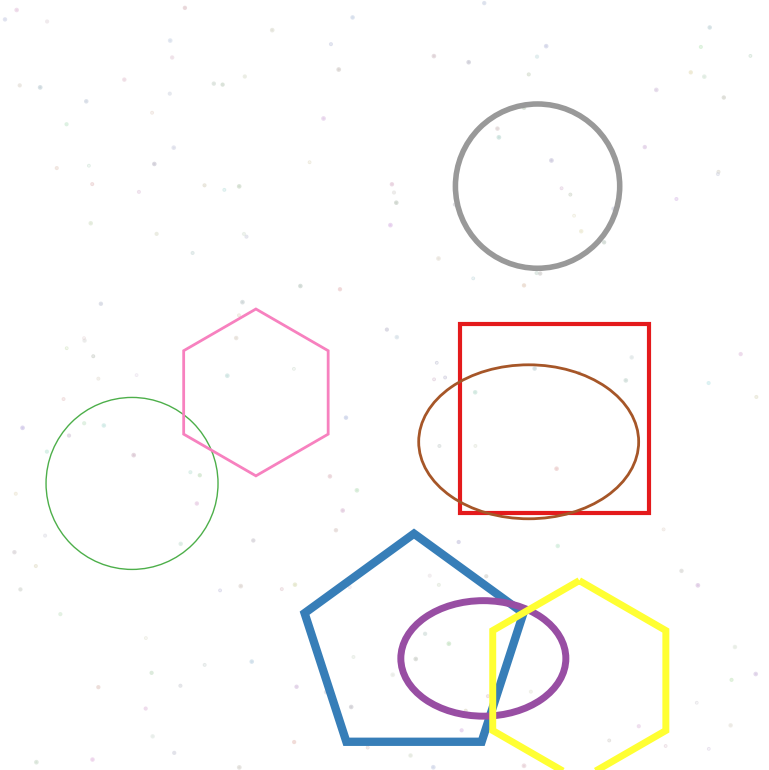[{"shape": "square", "thickness": 1.5, "radius": 0.62, "center": [0.72, 0.456]}, {"shape": "pentagon", "thickness": 3, "radius": 0.75, "center": [0.538, 0.158]}, {"shape": "circle", "thickness": 0.5, "radius": 0.56, "center": [0.171, 0.372]}, {"shape": "oval", "thickness": 2.5, "radius": 0.54, "center": [0.628, 0.145]}, {"shape": "hexagon", "thickness": 2.5, "radius": 0.65, "center": [0.752, 0.116]}, {"shape": "oval", "thickness": 1, "radius": 0.71, "center": [0.687, 0.426]}, {"shape": "hexagon", "thickness": 1, "radius": 0.54, "center": [0.332, 0.49]}, {"shape": "circle", "thickness": 2, "radius": 0.53, "center": [0.698, 0.758]}]